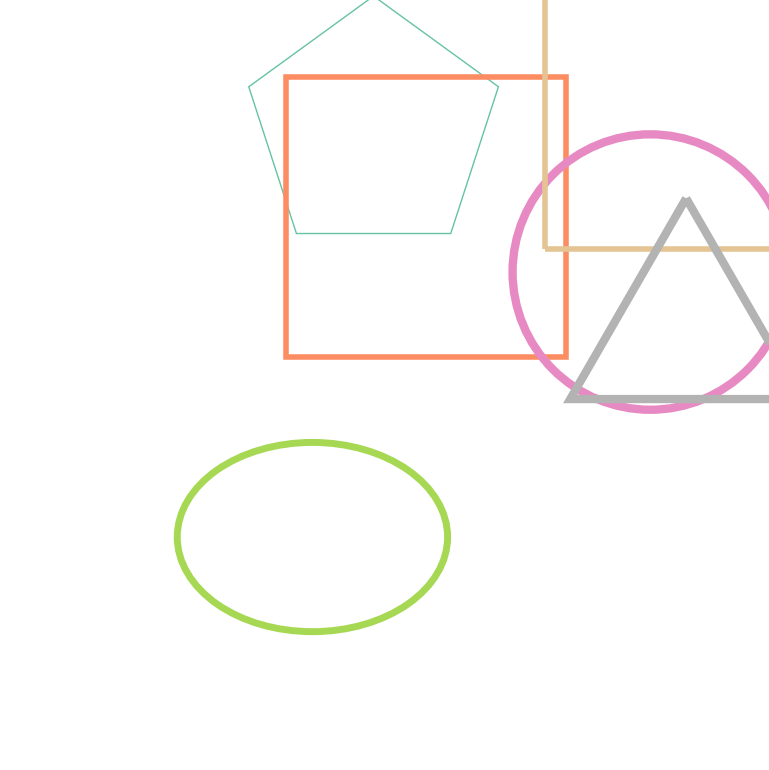[{"shape": "pentagon", "thickness": 0.5, "radius": 0.85, "center": [0.485, 0.835]}, {"shape": "square", "thickness": 2, "radius": 0.91, "center": [0.553, 0.718]}, {"shape": "circle", "thickness": 3, "radius": 0.89, "center": [0.845, 0.647]}, {"shape": "oval", "thickness": 2.5, "radius": 0.88, "center": [0.406, 0.303]}, {"shape": "square", "thickness": 2, "radius": 0.92, "center": [0.892, 0.859]}, {"shape": "triangle", "thickness": 3, "radius": 0.87, "center": [0.891, 0.569]}]